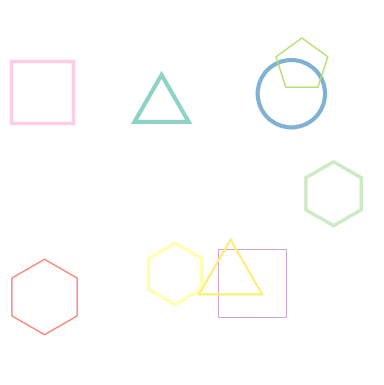[{"shape": "triangle", "thickness": 3, "radius": 0.41, "center": [0.42, 0.724]}, {"shape": "hexagon", "thickness": 2.5, "radius": 0.4, "center": [0.455, 0.289]}, {"shape": "hexagon", "thickness": 1, "radius": 0.49, "center": [0.116, 0.229]}, {"shape": "circle", "thickness": 3, "radius": 0.44, "center": [0.757, 0.757]}, {"shape": "pentagon", "thickness": 1, "radius": 0.35, "center": [0.784, 0.831]}, {"shape": "square", "thickness": 2.5, "radius": 0.41, "center": [0.109, 0.761]}, {"shape": "square", "thickness": 0.5, "radius": 0.44, "center": [0.654, 0.265]}, {"shape": "hexagon", "thickness": 2.5, "radius": 0.42, "center": [0.866, 0.497]}, {"shape": "triangle", "thickness": 1.5, "radius": 0.47, "center": [0.599, 0.283]}]